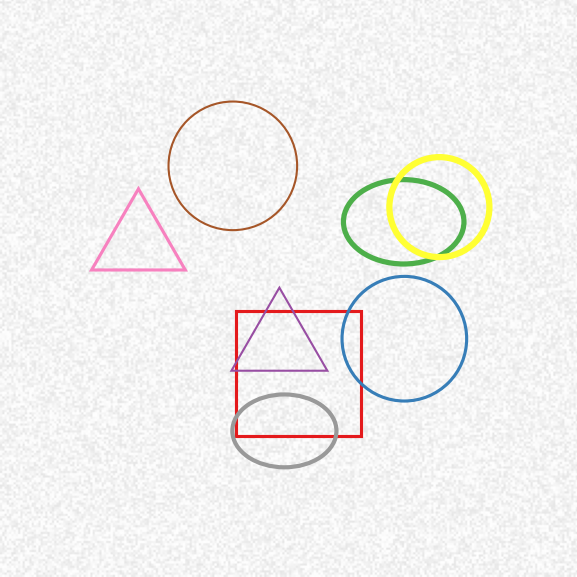[{"shape": "square", "thickness": 1.5, "radius": 0.54, "center": [0.517, 0.353]}, {"shape": "circle", "thickness": 1.5, "radius": 0.54, "center": [0.7, 0.413]}, {"shape": "oval", "thickness": 2.5, "radius": 0.52, "center": [0.699, 0.615]}, {"shape": "triangle", "thickness": 1, "radius": 0.48, "center": [0.484, 0.405]}, {"shape": "circle", "thickness": 3, "radius": 0.43, "center": [0.761, 0.641]}, {"shape": "circle", "thickness": 1, "radius": 0.56, "center": [0.403, 0.712]}, {"shape": "triangle", "thickness": 1.5, "radius": 0.47, "center": [0.24, 0.578]}, {"shape": "oval", "thickness": 2, "radius": 0.45, "center": [0.492, 0.253]}]